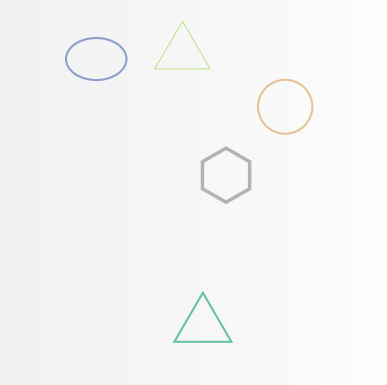[{"shape": "triangle", "thickness": 1.5, "radius": 0.42, "center": [0.524, 0.155]}, {"shape": "oval", "thickness": 1.5, "radius": 0.39, "center": [0.248, 0.847]}, {"shape": "triangle", "thickness": 0.5, "radius": 0.41, "center": [0.471, 0.862]}, {"shape": "circle", "thickness": 1.5, "radius": 0.35, "center": [0.736, 0.723]}, {"shape": "hexagon", "thickness": 2.5, "radius": 0.35, "center": [0.583, 0.545]}]